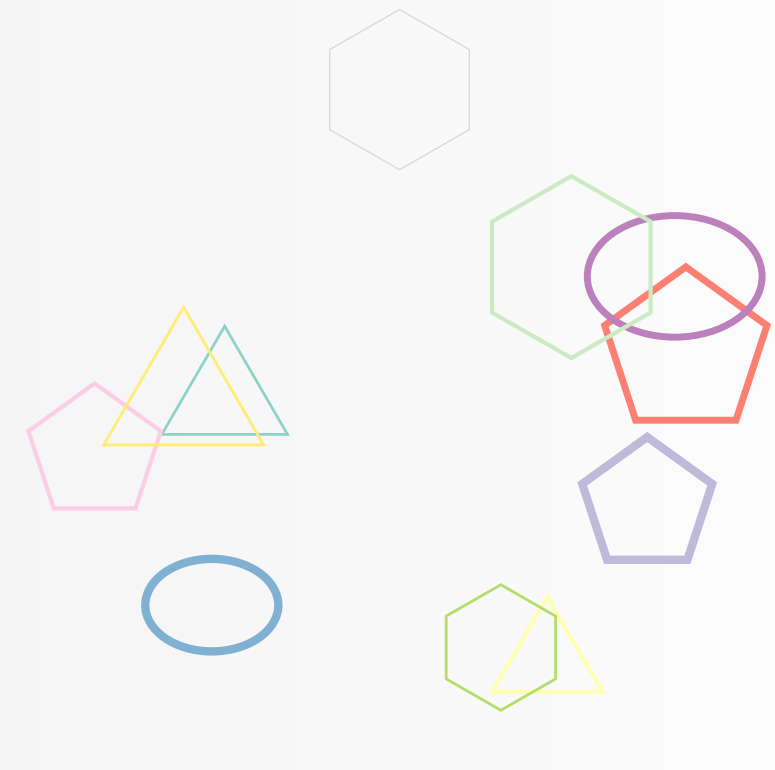[{"shape": "triangle", "thickness": 1, "radius": 0.47, "center": [0.29, 0.483]}, {"shape": "triangle", "thickness": 1.5, "radius": 0.41, "center": [0.706, 0.143]}, {"shape": "pentagon", "thickness": 3, "radius": 0.44, "center": [0.835, 0.344]}, {"shape": "pentagon", "thickness": 2.5, "radius": 0.55, "center": [0.885, 0.543]}, {"shape": "oval", "thickness": 3, "radius": 0.43, "center": [0.273, 0.214]}, {"shape": "hexagon", "thickness": 1, "radius": 0.41, "center": [0.646, 0.159]}, {"shape": "pentagon", "thickness": 1.5, "radius": 0.45, "center": [0.122, 0.412]}, {"shape": "hexagon", "thickness": 0.5, "radius": 0.52, "center": [0.516, 0.884]}, {"shape": "oval", "thickness": 2.5, "radius": 0.56, "center": [0.871, 0.641]}, {"shape": "hexagon", "thickness": 1.5, "radius": 0.59, "center": [0.737, 0.653]}, {"shape": "triangle", "thickness": 1, "radius": 0.6, "center": [0.237, 0.482]}]